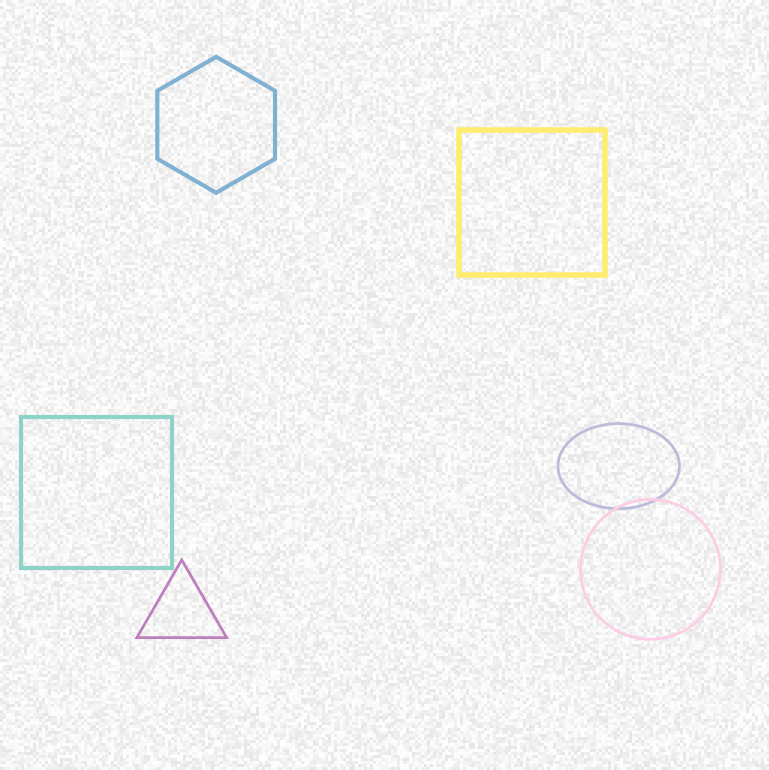[{"shape": "square", "thickness": 1.5, "radius": 0.49, "center": [0.125, 0.361]}, {"shape": "oval", "thickness": 1, "radius": 0.39, "center": [0.803, 0.395]}, {"shape": "hexagon", "thickness": 1.5, "radius": 0.44, "center": [0.281, 0.838]}, {"shape": "circle", "thickness": 1, "radius": 0.45, "center": [0.845, 0.261]}, {"shape": "triangle", "thickness": 1, "radius": 0.34, "center": [0.236, 0.206]}, {"shape": "square", "thickness": 2, "radius": 0.47, "center": [0.691, 0.737]}]